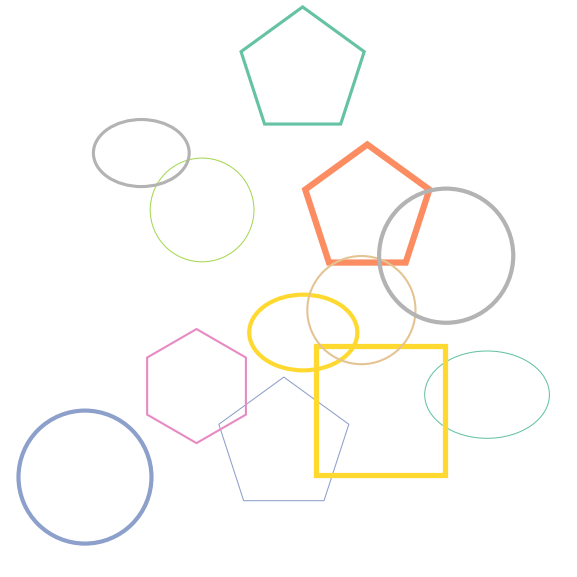[{"shape": "pentagon", "thickness": 1.5, "radius": 0.56, "center": [0.524, 0.875]}, {"shape": "oval", "thickness": 0.5, "radius": 0.54, "center": [0.843, 0.316]}, {"shape": "pentagon", "thickness": 3, "radius": 0.57, "center": [0.636, 0.636]}, {"shape": "circle", "thickness": 2, "radius": 0.58, "center": [0.147, 0.173]}, {"shape": "pentagon", "thickness": 0.5, "radius": 0.59, "center": [0.491, 0.228]}, {"shape": "hexagon", "thickness": 1, "radius": 0.49, "center": [0.34, 0.331]}, {"shape": "circle", "thickness": 0.5, "radius": 0.45, "center": [0.35, 0.636]}, {"shape": "oval", "thickness": 2, "radius": 0.47, "center": [0.525, 0.423]}, {"shape": "square", "thickness": 2.5, "radius": 0.56, "center": [0.658, 0.288]}, {"shape": "circle", "thickness": 1, "radius": 0.47, "center": [0.626, 0.462]}, {"shape": "oval", "thickness": 1.5, "radius": 0.41, "center": [0.245, 0.734]}, {"shape": "circle", "thickness": 2, "radius": 0.58, "center": [0.773, 0.556]}]